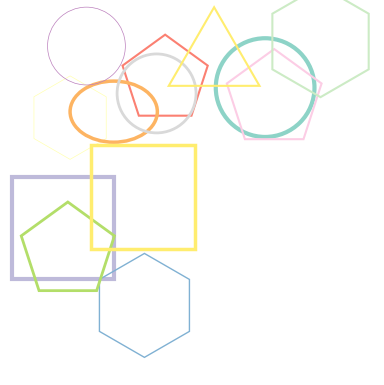[{"shape": "circle", "thickness": 3, "radius": 0.64, "center": [0.689, 0.773]}, {"shape": "hexagon", "thickness": 0.5, "radius": 0.54, "center": [0.182, 0.694]}, {"shape": "square", "thickness": 3, "radius": 0.66, "center": [0.163, 0.408]}, {"shape": "pentagon", "thickness": 1.5, "radius": 0.58, "center": [0.429, 0.794]}, {"shape": "hexagon", "thickness": 1, "radius": 0.67, "center": [0.375, 0.207]}, {"shape": "oval", "thickness": 2.5, "radius": 0.57, "center": [0.295, 0.71]}, {"shape": "pentagon", "thickness": 2, "radius": 0.64, "center": [0.176, 0.348]}, {"shape": "pentagon", "thickness": 1.5, "radius": 0.65, "center": [0.712, 0.743]}, {"shape": "circle", "thickness": 2, "radius": 0.51, "center": [0.407, 0.757]}, {"shape": "circle", "thickness": 0.5, "radius": 0.51, "center": [0.225, 0.88]}, {"shape": "hexagon", "thickness": 1.5, "radius": 0.72, "center": [0.833, 0.892]}, {"shape": "square", "thickness": 2.5, "radius": 0.68, "center": [0.372, 0.488]}, {"shape": "triangle", "thickness": 1.5, "radius": 0.68, "center": [0.556, 0.845]}]